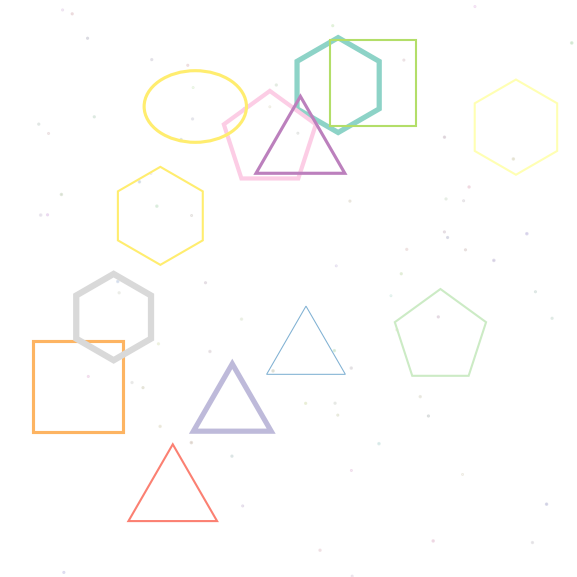[{"shape": "hexagon", "thickness": 2.5, "radius": 0.41, "center": [0.586, 0.852]}, {"shape": "hexagon", "thickness": 1, "radius": 0.41, "center": [0.893, 0.779]}, {"shape": "triangle", "thickness": 2.5, "radius": 0.39, "center": [0.402, 0.291]}, {"shape": "triangle", "thickness": 1, "radius": 0.44, "center": [0.299, 0.141]}, {"shape": "triangle", "thickness": 0.5, "radius": 0.39, "center": [0.53, 0.39]}, {"shape": "square", "thickness": 1.5, "radius": 0.39, "center": [0.135, 0.33]}, {"shape": "square", "thickness": 1, "radius": 0.37, "center": [0.645, 0.856]}, {"shape": "pentagon", "thickness": 2, "radius": 0.42, "center": [0.467, 0.758]}, {"shape": "hexagon", "thickness": 3, "radius": 0.37, "center": [0.197, 0.45]}, {"shape": "triangle", "thickness": 1.5, "radius": 0.44, "center": [0.52, 0.743]}, {"shape": "pentagon", "thickness": 1, "radius": 0.42, "center": [0.763, 0.416]}, {"shape": "oval", "thickness": 1.5, "radius": 0.44, "center": [0.338, 0.815]}, {"shape": "hexagon", "thickness": 1, "radius": 0.42, "center": [0.278, 0.625]}]